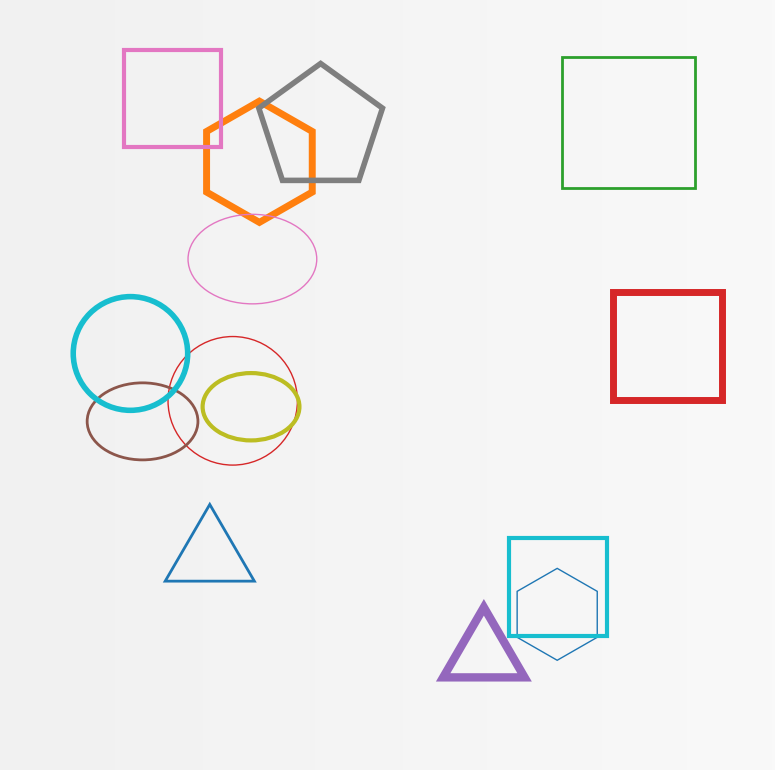[{"shape": "triangle", "thickness": 1, "radius": 0.33, "center": [0.271, 0.278]}, {"shape": "hexagon", "thickness": 0.5, "radius": 0.3, "center": [0.719, 0.202]}, {"shape": "hexagon", "thickness": 2.5, "radius": 0.39, "center": [0.335, 0.79]}, {"shape": "square", "thickness": 1, "radius": 0.43, "center": [0.811, 0.841]}, {"shape": "square", "thickness": 2.5, "radius": 0.35, "center": [0.861, 0.551]}, {"shape": "circle", "thickness": 0.5, "radius": 0.42, "center": [0.3, 0.479]}, {"shape": "triangle", "thickness": 3, "radius": 0.3, "center": [0.624, 0.151]}, {"shape": "oval", "thickness": 1, "radius": 0.36, "center": [0.184, 0.453]}, {"shape": "square", "thickness": 1.5, "radius": 0.31, "center": [0.223, 0.872]}, {"shape": "oval", "thickness": 0.5, "radius": 0.42, "center": [0.326, 0.664]}, {"shape": "pentagon", "thickness": 2, "radius": 0.42, "center": [0.414, 0.834]}, {"shape": "oval", "thickness": 1.5, "radius": 0.31, "center": [0.324, 0.472]}, {"shape": "circle", "thickness": 2, "radius": 0.37, "center": [0.168, 0.541]}, {"shape": "square", "thickness": 1.5, "radius": 0.32, "center": [0.72, 0.238]}]